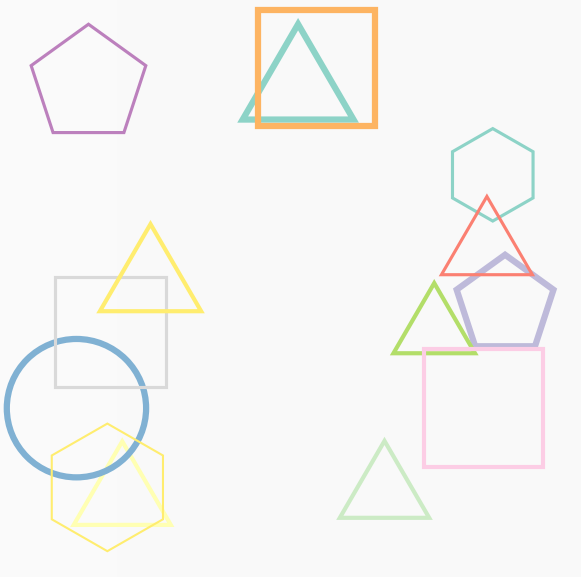[{"shape": "triangle", "thickness": 3, "radius": 0.55, "center": [0.513, 0.847]}, {"shape": "hexagon", "thickness": 1.5, "radius": 0.4, "center": [0.848, 0.696]}, {"shape": "triangle", "thickness": 2, "radius": 0.48, "center": [0.21, 0.138]}, {"shape": "pentagon", "thickness": 3, "radius": 0.44, "center": [0.869, 0.47]}, {"shape": "triangle", "thickness": 1.5, "radius": 0.45, "center": [0.838, 0.569]}, {"shape": "circle", "thickness": 3, "radius": 0.6, "center": [0.132, 0.292]}, {"shape": "square", "thickness": 3, "radius": 0.5, "center": [0.544, 0.882]}, {"shape": "triangle", "thickness": 2, "radius": 0.4, "center": [0.747, 0.428]}, {"shape": "square", "thickness": 2, "radius": 0.51, "center": [0.831, 0.293]}, {"shape": "square", "thickness": 1.5, "radius": 0.48, "center": [0.19, 0.424]}, {"shape": "pentagon", "thickness": 1.5, "radius": 0.52, "center": [0.152, 0.853]}, {"shape": "triangle", "thickness": 2, "radius": 0.44, "center": [0.662, 0.147]}, {"shape": "hexagon", "thickness": 1, "radius": 0.55, "center": [0.185, 0.155]}, {"shape": "triangle", "thickness": 2, "radius": 0.5, "center": [0.259, 0.511]}]